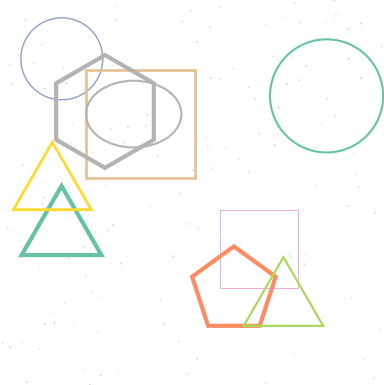[{"shape": "triangle", "thickness": 3, "radius": 0.6, "center": [0.16, 0.397]}, {"shape": "circle", "thickness": 1.5, "radius": 0.73, "center": [0.848, 0.751]}, {"shape": "pentagon", "thickness": 3, "radius": 0.57, "center": [0.608, 0.246]}, {"shape": "circle", "thickness": 1, "radius": 0.53, "center": [0.161, 0.847]}, {"shape": "square", "thickness": 0.5, "radius": 0.51, "center": [0.673, 0.354]}, {"shape": "triangle", "thickness": 1.5, "radius": 0.6, "center": [0.736, 0.213]}, {"shape": "triangle", "thickness": 2, "radius": 0.58, "center": [0.136, 0.514]}, {"shape": "square", "thickness": 2, "radius": 0.71, "center": [0.365, 0.678]}, {"shape": "oval", "thickness": 1.5, "radius": 0.62, "center": [0.347, 0.704]}, {"shape": "hexagon", "thickness": 3, "radius": 0.73, "center": [0.273, 0.71]}]